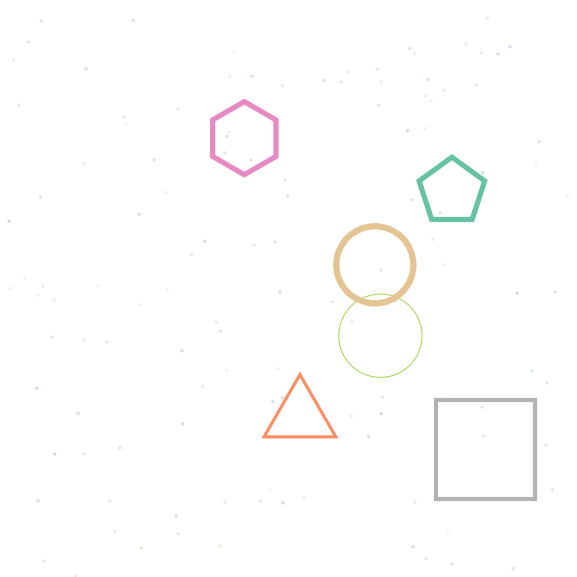[{"shape": "pentagon", "thickness": 2.5, "radius": 0.3, "center": [0.783, 0.667]}, {"shape": "triangle", "thickness": 1.5, "radius": 0.36, "center": [0.519, 0.279]}, {"shape": "hexagon", "thickness": 2.5, "radius": 0.32, "center": [0.423, 0.76]}, {"shape": "circle", "thickness": 0.5, "radius": 0.36, "center": [0.659, 0.418]}, {"shape": "circle", "thickness": 3, "radius": 0.33, "center": [0.649, 0.541]}, {"shape": "square", "thickness": 2, "radius": 0.43, "center": [0.841, 0.22]}]